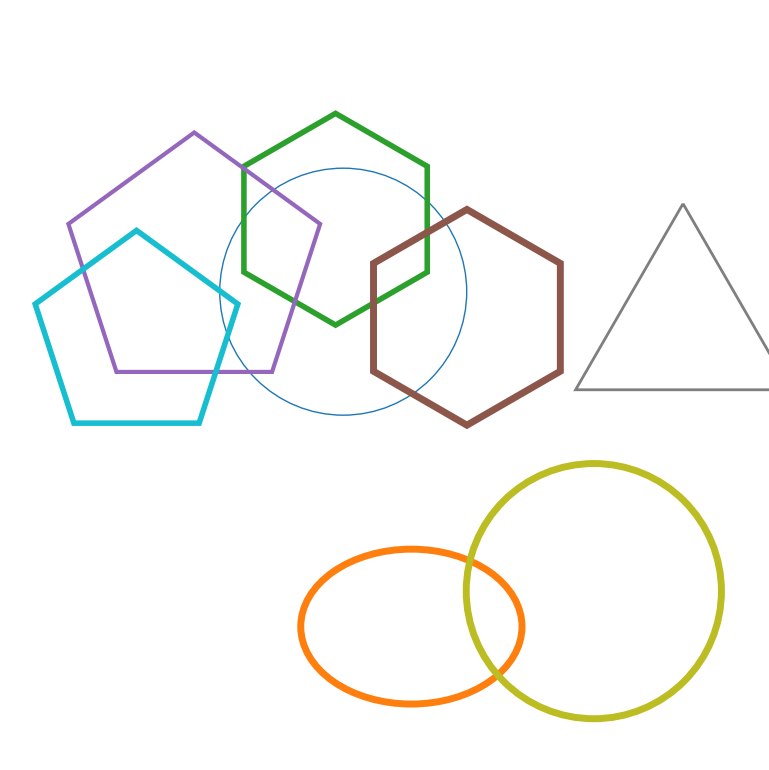[{"shape": "circle", "thickness": 0.5, "radius": 0.8, "center": [0.446, 0.621]}, {"shape": "oval", "thickness": 2.5, "radius": 0.72, "center": [0.534, 0.186]}, {"shape": "hexagon", "thickness": 2, "radius": 0.69, "center": [0.436, 0.715]}, {"shape": "pentagon", "thickness": 1.5, "radius": 0.86, "center": [0.252, 0.656]}, {"shape": "hexagon", "thickness": 2.5, "radius": 0.7, "center": [0.606, 0.588]}, {"shape": "triangle", "thickness": 1, "radius": 0.81, "center": [0.887, 0.574]}, {"shape": "circle", "thickness": 2.5, "radius": 0.83, "center": [0.771, 0.232]}, {"shape": "pentagon", "thickness": 2, "radius": 0.69, "center": [0.177, 0.562]}]